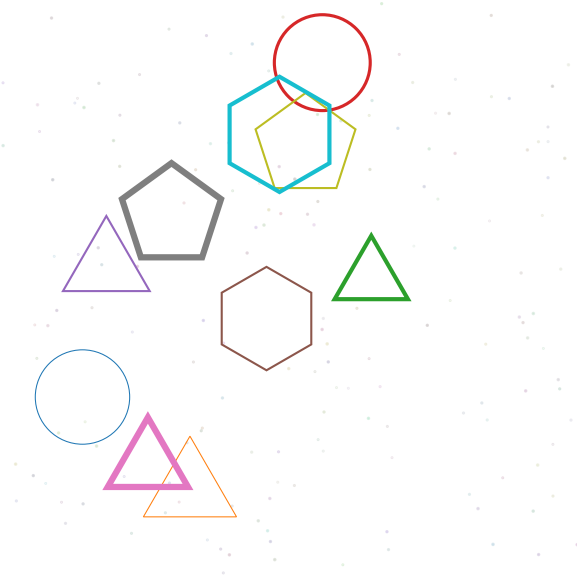[{"shape": "circle", "thickness": 0.5, "radius": 0.41, "center": [0.143, 0.312]}, {"shape": "triangle", "thickness": 0.5, "radius": 0.47, "center": [0.329, 0.151]}, {"shape": "triangle", "thickness": 2, "radius": 0.37, "center": [0.643, 0.518]}, {"shape": "circle", "thickness": 1.5, "radius": 0.42, "center": [0.558, 0.891]}, {"shape": "triangle", "thickness": 1, "radius": 0.43, "center": [0.184, 0.538]}, {"shape": "hexagon", "thickness": 1, "radius": 0.45, "center": [0.461, 0.447]}, {"shape": "triangle", "thickness": 3, "radius": 0.4, "center": [0.256, 0.196]}, {"shape": "pentagon", "thickness": 3, "radius": 0.45, "center": [0.297, 0.626]}, {"shape": "pentagon", "thickness": 1, "radius": 0.45, "center": [0.529, 0.747]}, {"shape": "hexagon", "thickness": 2, "radius": 0.5, "center": [0.484, 0.766]}]